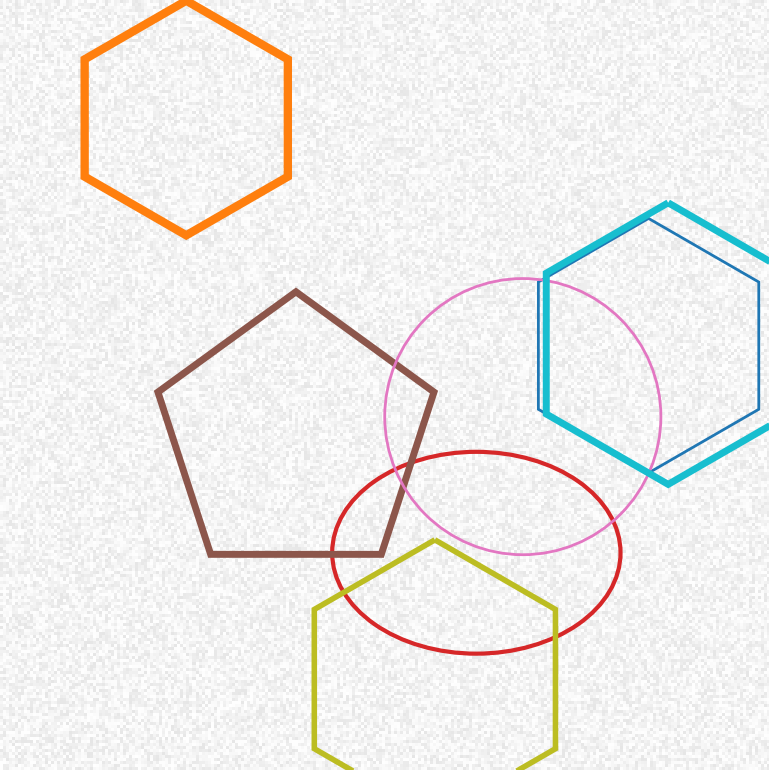[{"shape": "hexagon", "thickness": 1, "radius": 0.83, "center": [0.842, 0.551]}, {"shape": "hexagon", "thickness": 3, "radius": 0.76, "center": [0.242, 0.847]}, {"shape": "oval", "thickness": 1.5, "radius": 0.94, "center": [0.619, 0.282]}, {"shape": "pentagon", "thickness": 2.5, "radius": 0.94, "center": [0.384, 0.433]}, {"shape": "circle", "thickness": 1, "radius": 0.9, "center": [0.679, 0.459]}, {"shape": "hexagon", "thickness": 2, "radius": 0.9, "center": [0.565, 0.118]}, {"shape": "hexagon", "thickness": 2.5, "radius": 0.91, "center": [0.868, 0.554]}]